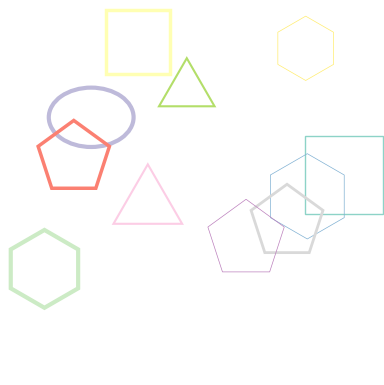[{"shape": "square", "thickness": 1, "radius": 0.51, "center": [0.894, 0.546]}, {"shape": "square", "thickness": 2.5, "radius": 0.41, "center": [0.358, 0.891]}, {"shape": "oval", "thickness": 3, "radius": 0.55, "center": [0.237, 0.695]}, {"shape": "pentagon", "thickness": 2.5, "radius": 0.49, "center": [0.192, 0.59]}, {"shape": "hexagon", "thickness": 0.5, "radius": 0.55, "center": [0.798, 0.49]}, {"shape": "triangle", "thickness": 1.5, "radius": 0.42, "center": [0.485, 0.766]}, {"shape": "triangle", "thickness": 1.5, "radius": 0.51, "center": [0.384, 0.47]}, {"shape": "pentagon", "thickness": 2, "radius": 0.49, "center": [0.746, 0.423]}, {"shape": "pentagon", "thickness": 0.5, "radius": 0.52, "center": [0.639, 0.378]}, {"shape": "hexagon", "thickness": 3, "radius": 0.51, "center": [0.115, 0.302]}, {"shape": "hexagon", "thickness": 0.5, "radius": 0.42, "center": [0.794, 0.875]}]